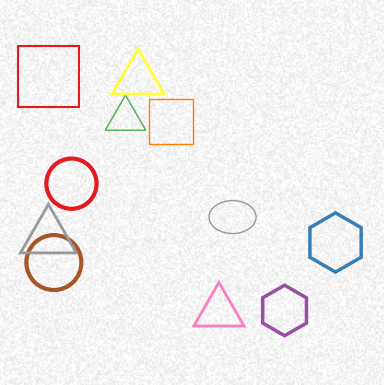[{"shape": "circle", "thickness": 3, "radius": 0.33, "center": [0.186, 0.523]}, {"shape": "square", "thickness": 1.5, "radius": 0.4, "center": [0.126, 0.802]}, {"shape": "hexagon", "thickness": 2.5, "radius": 0.38, "center": [0.872, 0.37]}, {"shape": "triangle", "thickness": 1, "radius": 0.3, "center": [0.326, 0.692]}, {"shape": "hexagon", "thickness": 2.5, "radius": 0.33, "center": [0.739, 0.194]}, {"shape": "square", "thickness": 1, "radius": 0.29, "center": [0.444, 0.684]}, {"shape": "triangle", "thickness": 2, "radius": 0.39, "center": [0.359, 0.795]}, {"shape": "circle", "thickness": 3, "radius": 0.36, "center": [0.14, 0.318]}, {"shape": "triangle", "thickness": 2, "radius": 0.38, "center": [0.569, 0.191]}, {"shape": "oval", "thickness": 1, "radius": 0.31, "center": [0.604, 0.436]}, {"shape": "triangle", "thickness": 2, "radius": 0.42, "center": [0.126, 0.385]}]